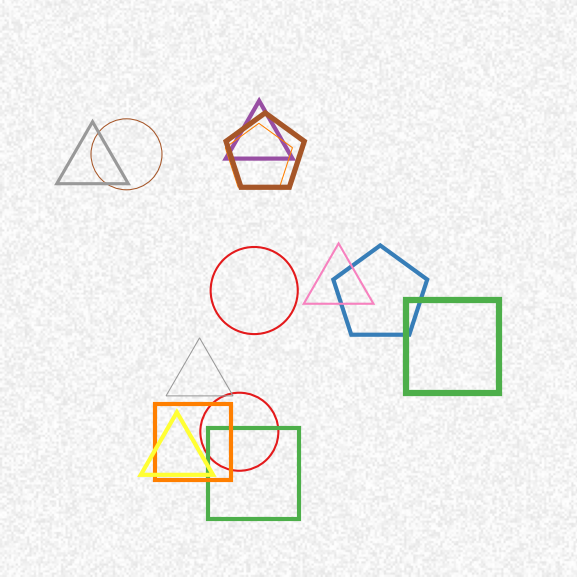[{"shape": "circle", "thickness": 1, "radius": 0.38, "center": [0.44, 0.496]}, {"shape": "circle", "thickness": 1, "radius": 0.34, "center": [0.414, 0.252]}, {"shape": "pentagon", "thickness": 2, "radius": 0.43, "center": [0.658, 0.489]}, {"shape": "square", "thickness": 3, "radius": 0.4, "center": [0.783, 0.399]}, {"shape": "square", "thickness": 2, "radius": 0.39, "center": [0.439, 0.18]}, {"shape": "triangle", "thickness": 2, "radius": 0.33, "center": [0.449, 0.758]}, {"shape": "pentagon", "thickness": 0.5, "radius": 0.31, "center": [0.448, 0.725]}, {"shape": "square", "thickness": 2, "radius": 0.33, "center": [0.334, 0.233]}, {"shape": "triangle", "thickness": 2, "radius": 0.36, "center": [0.306, 0.213]}, {"shape": "circle", "thickness": 0.5, "radius": 0.31, "center": [0.219, 0.732]}, {"shape": "pentagon", "thickness": 2.5, "radius": 0.36, "center": [0.459, 0.732]}, {"shape": "triangle", "thickness": 1, "radius": 0.35, "center": [0.586, 0.508]}, {"shape": "triangle", "thickness": 1.5, "radius": 0.36, "center": [0.16, 0.717]}, {"shape": "triangle", "thickness": 0.5, "radius": 0.33, "center": [0.346, 0.347]}]